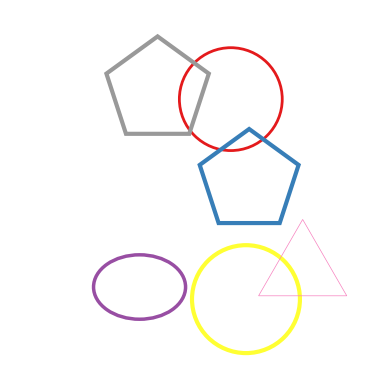[{"shape": "circle", "thickness": 2, "radius": 0.67, "center": [0.599, 0.743]}, {"shape": "pentagon", "thickness": 3, "radius": 0.68, "center": [0.647, 0.53]}, {"shape": "oval", "thickness": 2.5, "radius": 0.6, "center": [0.362, 0.254]}, {"shape": "circle", "thickness": 3, "radius": 0.7, "center": [0.639, 0.223]}, {"shape": "triangle", "thickness": 0.5, "radius": 0.66, "center": [0.786, 0.298]}, {"shape": "pentagon", "thickness": 3, "radius": 0.7, "center": [0.409, 0.766]}]